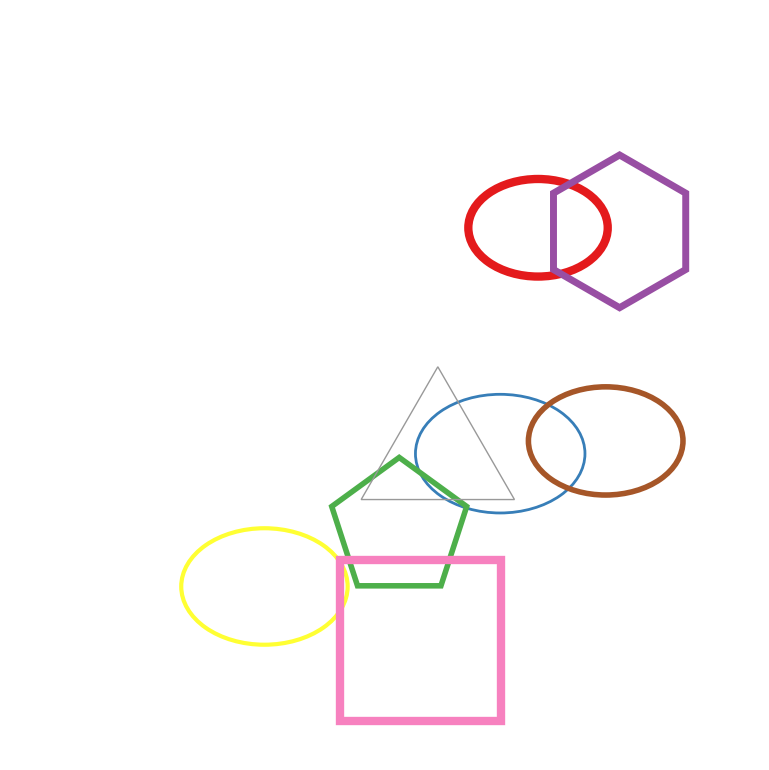[{"shape": "oval", "thickness": 3, "radius": 0.45, "center": [0.699, 0.704]}, {"shape": "oval", "thickness": 1, "radius": 0.55, "center": [0.65, 0.411]}, {"shape": "pentagon", "thickness": 2, "radius": 0.46, "center": [0.518, 0.314]}, {"shape": "hexagon", "thickness": 2.5, "radius": 0.5, "center": [0.805, 0.7]}, {"shape": "oval", "thickness": 1.5, "radius": 0.54, "center": [0.343, 0.238]}, {"shape": "oval", "thickness": 2, "radius": 0.5, "center": [0.787, 0.427]}, {"shape": "square", "thickness": 3, "radius": 0.52, "center": [0.546, 0.169]}, {"shape": "triangle", "thickness": 0.5, "radius": 0.57, "center": [0.569, 0.409]}]